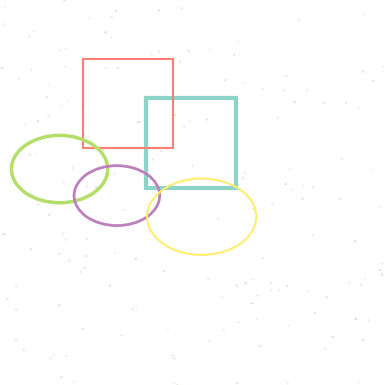[{"shape": "square", "thickness": 3, "radius": 0.59, "center": [0.497, 0.63]}, {"shape": "square", "thickness": 1.5, "radius": 0.58, "center": [0.332, 0.731]}, {"shape": "oval", "thickness": 2.5, "radius": 0.62, "center": [0.155, 0.561]}, {"shape": "oval", "thickness": 2, "radius": 0.56, "center": [0.304, 0.492]}, {"shape": "oval", "thickness": 1.5, "radius": 0.71, "center": [0.524, 0.437]}]